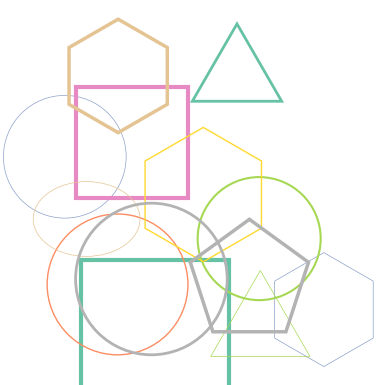[{"shape": "square", "thickness": 3, "radius": 0.96, "center": [0.403, 0.133]}, {"shape": "triangle", "thickness": 2, "radius": 0.67, "center": [0.616, 0.804]}, {"shape": "circle", "thickness": 1, "radius": 0.91, "center": [0.305, 0.261]}, {"shape": "hexagon", "thickness": 0.5, "radius": 0.74, "center": [0.841, 0.196]}, {"shape": "circle", "thickness": 0.5, "radius": 0.8, "center": [0.168, 0.593]}, {"shape": "square", "thickness": 3, "radius": 0.73, "center": [0.343, 0.63]}, {"shape": "triangle", "thickness": 0.5, "radius": 0.74, "center": [0.676, 0.149]}, {"shape": "circle", "thickness": 1.5, "radius": 0.8, "center": [0.673, 0.38]}, {"shape": "hexagon", "thickness": 1, "radius": 0.87, "center": [0.528, 0.495]}, {"shape": "oval", "thickness": 0.5, "radius": 0.69, "center": [0.225, 0.431]}, {"shape": "hexagon", "thickness": 2.5, "radius": 0.74, "center": [0.307, 0.803]}, {"shape": "pentagon", "thickness": 2.5, "radius": 0.81, "center": [0.648, 0.269]}, {"shape": "circle", "thickness": 2, "radius": 0.98, "center": [0.393, 0.275]}]